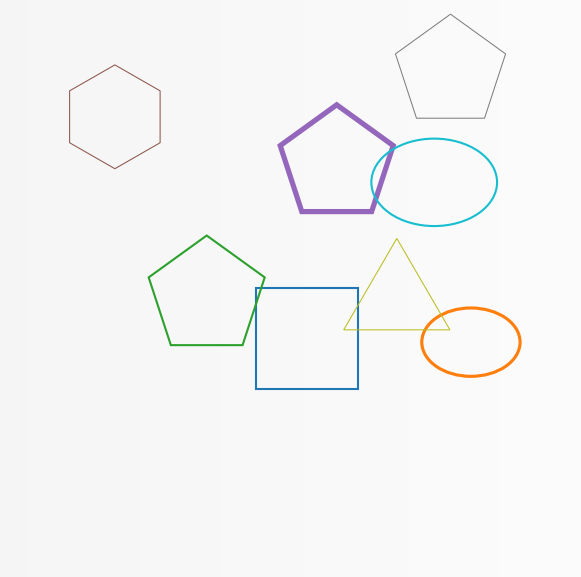[{"shape": "square", "thickness": 1, "radius": 0.44, "center": [0.528, 0.413]}, {"shape": "oval", "thickness": 1.5, "radius": 0.42, "center": [0.81, 0.407]}, {"shape": "pentagon", "thickness": 1, "radius": 0.52, "center": [0.356, 0.486]}, {"shape": "pentagon", "thickness": 2.5, "radius": 0.51, "center": [0.579, 0.715]}, {"shape": "hexagon", "thickness": 0.5, "radius": 0.45, "center": [0.198, 0.797]}, {"shape": "pentagon", "thickness": 0.5, "radius": 0.5, "center": [0.775, 0.875]}, {"shape": "triangle", "thickness": 0.5, "radius": 0.53, "center": [0.683, 0.481]}, {"shape": "oval", "thickness": 1, "radius": 0.54, "center": [0.747, 0.683]}]